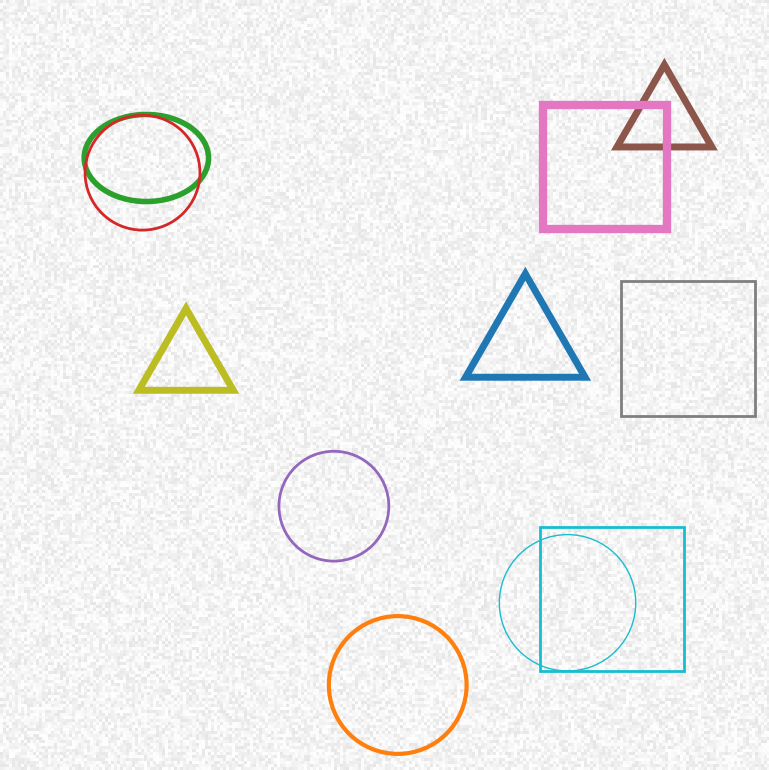[{"shape": "triangle", "thickness": 2.5, "radius": 0.45, "center": [0.682, 0.555]}, {"shape": "circle", "thickness": 1.5, "radius": 0.45, "center": [0.517, 0.11]}, {"shape": "oval", "thickness": 2, "radius": 0.4, "center": [0.19, 0.795]}, {"shape": "circle", "thickness": 1, "radius": 0.37, "center": [0.185, 0.776]}, {"shape": "circle", "thickness": 1, "radius": 0.36, "center": [0.434, 0.343]}, {"shape": "triangle", "thickness": 2.5, "radius": 0.36, "center": [0.863, 0.845]}, {"shape": "square", "thickness": 3, "radius": 0.4, "center": [0.786, 0.783]}, {"shape": "square", "thickness": 1, "radius": 0.44, "center": [0.893, 0.547]}, {"shape": "triangle", "thickness": 2.5, "radius": 0.35, "center": [0.242, 0.529]}, {"shape": "circle", "thickness": 0.5, "radius": 0.44, "center": [0.737, 0.217]}, {"shape": "square", "thickness": 1, "radius": 0.47, "center": [0.795, 0.222]}]